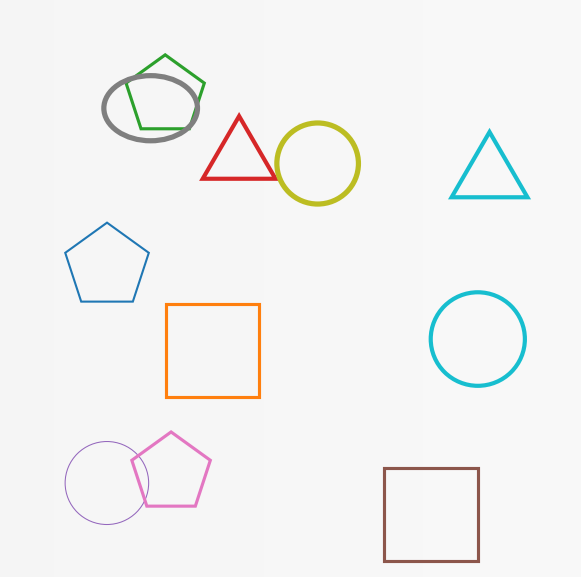[{"shape": "pentagon", "thickness": 1, "radius": 0.38, "center": [0.184, 0.538]}, {"shape": "square", "thickness": 1.5, "radius": 0.4, "center": [0.365, 0.392]}, {"shape": "pentagon", "thickness": 1.5, "radius": 0.35, "center": [0.284, 0.833]}, {"shape": "triangle", "thickness": 2, "radius": 0.36, "center": [0.411, 0.726]}, {"shape": "circle", "thickness": 0.5, "radius": 0.36, "center": [0.184, 0.163]}, {"shape": "square", "thickness": 1.5, "radius": 0.4, "center": [0.742, 0.108]}, {"shape": "pentagon", "thickness": 1.5, "radius": 0.36, "center": [0.294, 0.18]}, {"shape": "oval", "thickness": 2.5, "radius": 0.4, "center": [0.259, 0.812]}, {"shape": "circle", "thickness": 2.5, "radius": 0.35, "center": [0.546, 0.716]}, {"shape": "circle", "thickness": 2, "radius": 0.4, "center": [0.822, 0.412]}, {"shape": "triangle", "thickness": 2, "radius": 0.38, "center": [0.842, 0.695]}]